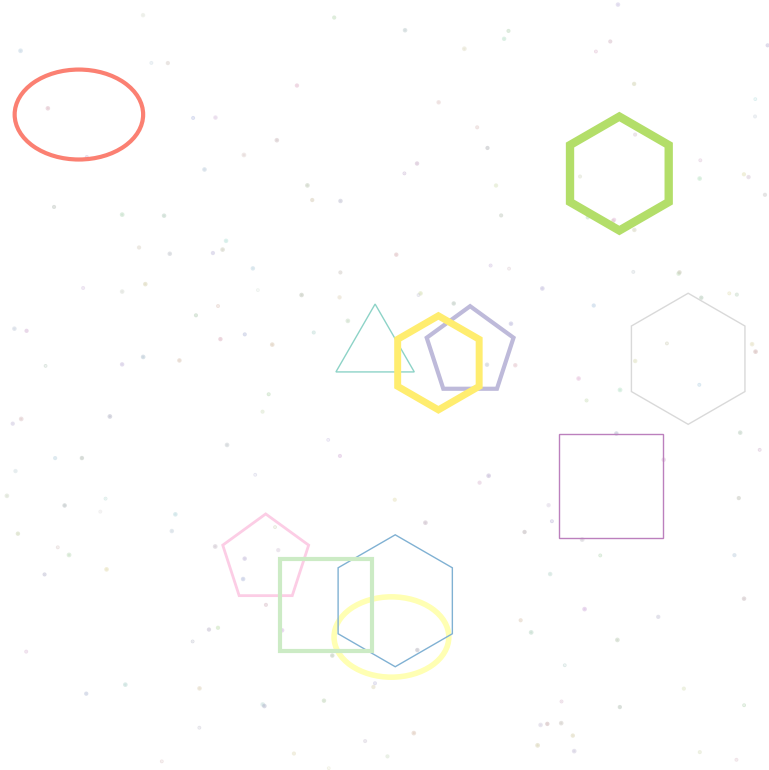[{"shape": "triangle", "thickness": 0.5, "radius": 0.29, "center": [0.487, 0.546]}, {"shape": "oval", "thickness": 2, "radius": 0.37, "center": [0.508, 0.173]}, {"shape": "pentagon", "thickness": 1.5, "radius": 0.3, "center": [0.611, 0.543]}, {"shape": "oval", "thickness": 1.5, "radius": 0.42, "center": [0.102, 0.851]}, {"shape": "hexagon", "thickness": 0.5, "radius": 0.43, "center": [0.513, 0.22]}, {"shape": "hexagon", "thickness": 3, "radius": 0.37, "center": [0.804, 0.775]}, {"shape": "pentagon", "thickness": 1, "radius": 0.29, "center": [0.345, 0.274]}, {"shape": "hexagon", "thickness": 0.5, "radius": 0.43, "center": [0.894, 0.534]}, {"shape": "square", "thickness": 0.5, "radius": 0.34, "center": [0.794, 0.368]}, {"shape": "square", "thickness": 1.5, "radius": 0.3, "center": [0.423, 0.215]}, {"shape": "hexagon", "thickness": 2.5, "radius": 0.31, "center": [0.569, 0.529]}]